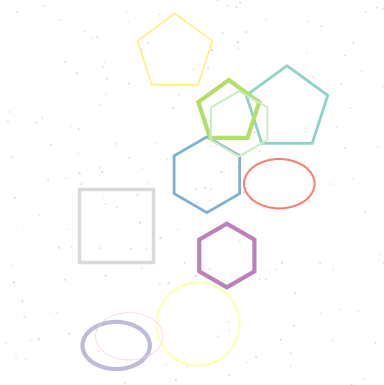[{"shape": "pentagon", "thickness": 2, "radius": 0.56, "center": [0.746, 0.718]}, {"shape": "circle", "thickness": 1.5, "radius": 0.54, "center": [0.515, 0.158]}, {"shape": "oval", "thickness": 3, "radius": 0.44, "center": [0.302, 0.103]}, {"shape": "oval", "thickness": 1.5, "radius": 0.46, "center": [0.726, 0.523]}, {"shape": "hexagon", "thickness": 2, "radius": 0.49, "center": [0.537, 0.546]}, {"shape": "pentagon", "thickness": 3, "radius": 0.41, "center": [0.594, 0.709]}, {"shape": "oval", "thickness": 0.5, "radius": 0.44, "center": [0.336, 0.126]}, {"shape": "square", "thickness": 2.5, "radius": 0.48, "center": [0.302, 0.414]}, {"shape": "hexagon", "thickness": 3, "radius": 0.41, "center": [0.589, 0.336]}, {"shape": "hexagon", "thickness": 1.5, "radius": 0.42, "center": [0.621, 0.678]}, {"shape": "pentagon", "thickness": 1, "radius": 0.51, "center": [0.454, 0.863]}]